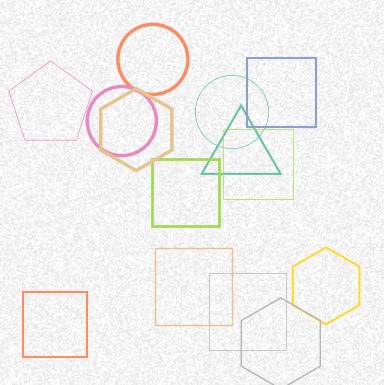[{"shape": "triangle", "thickness": 1.5, "radius": 0.59, "center": [0.626, 0.608]}, {"shape": "circle", "thickness": 0.5, "radius": 0.48, "center": [0.603, 0.709]}, {"shape": "square", "thickness": 1.5, "radius": 0.42, "center": [0.143, 0.158]}, {"shape": "circle", "thickness": 2.5, "radius": 0.46, "center": [0.397, 0.846]}, {"shape": "square", "thickness": 1.5, "radius": 0.45, "center": [0.731, 0.76]}, {"shape": "pentagon", "thickness": 0.5, "radius": 0.57, "center": [0.131, 0.728]}, {"shape": "circle", "thickness": 2.5, "radius": 0.45, "center": [0.316, 0.686]}, {"shape": "square", "thickness": 2, "radius": 0.43, "center": [0.481, 0.501]}, {"shape": "square", "thickness": 0.5, "radius": 0.45, "center": [0.669, 0.574]}, {"shape": "hexagon", "thickness": 1.5, "radius": 0.5, "center": [0.847, 0.257]}, {"shape": "square", "thickness": 1, "radius": 0.5, "center": [0.503, 0.255]}, {"shape": "hexagon", "thickness": 2.5, "radius": 0.53, "center": [0.354, 0.664]}, {"shape": "hexagon", "thickness": 1, "radius": 0.59, "center": [0.729, 0.108]}, {"shape": "square", "thickness": 0.5, "radius": 0.5, "center": [0.643, 0.192]}]